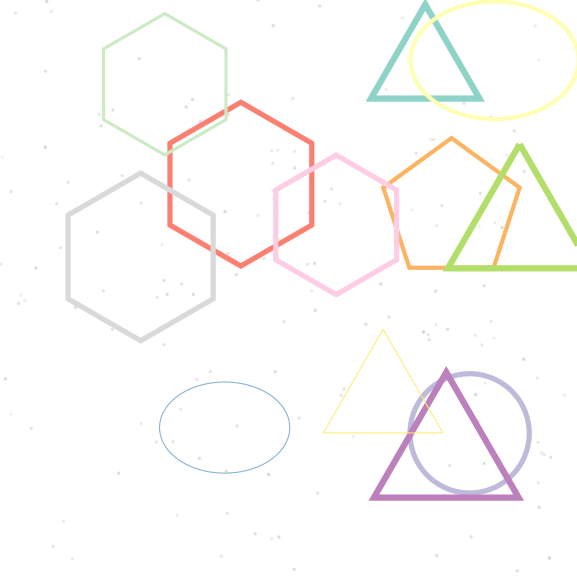[{"shape": "triangle", "thickness": 3, "radius": 0.54, "center": [0.736, 0.883]}, {"shape": "oval", "thickness": 2, "radius": 0.73, "center": [0.856, 0.895]}, {"shape": "circle", "thickness": 2.5, "radius": 0.52, "center": [0.813, 0.249]}, {"shape": "hexagon", "thickness": 2.5, "radius": 0.71, "center": [0.417, 0.68]}, {"shape": "oval", "thickness": 0.5, "radius": 0.56, "center": [0.389, 0.259]}, {"shape": "pentagon", "thickness": 2, "radius": 0.62, "center": [0.782, 0.636]}, {"shape": "triangle", "thickness": 3, "radius": 0.72, "center": [0.9, 0.606]}, {"shape": "hexagon", "thickness": 2.5, "radius": 0.6, "center": [0.582, 0.61]}, {"shape": "hexagon", "thickness": 2.5, "radius": 0.73, "center": [0.243, 0.554]}, {"shape": "triangle", "thickness": 3, "radius": 0.72, "center": [0.773, 0.21]}, {"shape": "hexagon", "thickness": 1.5, "radius": 0.61, "center": [0.285, 0.853]}, {"shape": "triangle", "thickness": 0.5, "radius": 0.6, "center": [0.663, 0.309]}]